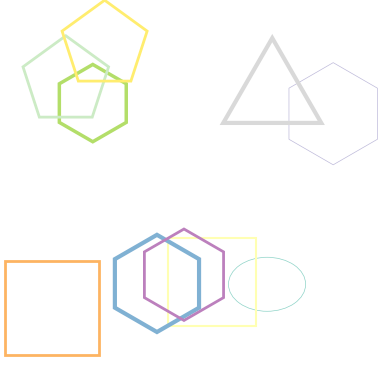[{"shape": "oval", "thickness": 0.5, "radius": 0.5, "center": [0.694, 0.262]}, {"shape": "square", "thickness": 1.5, "radius": 0.57, "center": [0.55, 0.268]}, {"shape": "hexagon", "thickness": 0.5, "radius": 0.66, "center": [0.865, 0.705]}, {"shape": "hexagon", "thickness": 3, "radius": 0.63, "center": [0.408, 0.264]}, {"shape": "square", "thickness": 2, "radius": 0.61, "center": [0.135, 0.2]}, {"shape": "hexagon", "thickness": 2.5, "radius": 0.5, "center": [0.241, 0.732]}, {"shape": "triangle", "thickness": 3, "radius": 0.73, "center": [0.707, 0.754]}, {"shape": "hexagon", "thickness": 2, "radius": 0.59, "center": [0.478, 0.286]}, {"shape": "pentagon", "thickness": 2, "radius": 0.58, "center": [0.171, 0.79]}, {"shape": "pentagon", "thickness": 2, "radius": 0.58, "center": [0.272, 0.883]}]